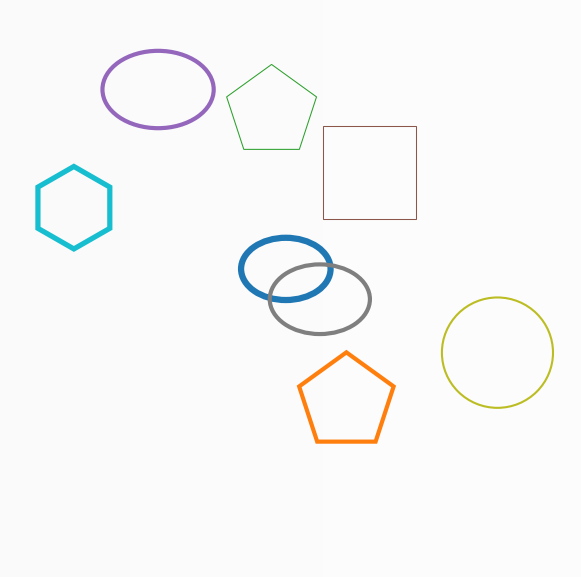[{"shape": "oval", "thickness": 3, "radius": 0.38, "center": [0.492, 0.534]}, {"shape": "pentagon", "thickness": 2, "radius": 0.43, "center": [0.596, 0.304]}, {"shape": "pentagon", "thickness": 0.5, "radius": 0.41, "center": [0.467, 0.806]}, {"shape": "oval", "thickness": 2, "radius": 0.48, "center": [0.272, 0.844]}, {"shape": "square", "thickness": 0.5, "radius": 0.4, "center": [0.636, 0.7]}, {"shape": "oval", "thickness": 2, "radius": 0.43, "center": [0.55, 0.481]}, {"shape": "circle", "thickness": 1, "radius": 0.48, "center": [0.856, 0.388]}, {"shape": "hexagon", "thickness": 2.5, "radius": 0.36, "center": [0.127, 0.639]}]